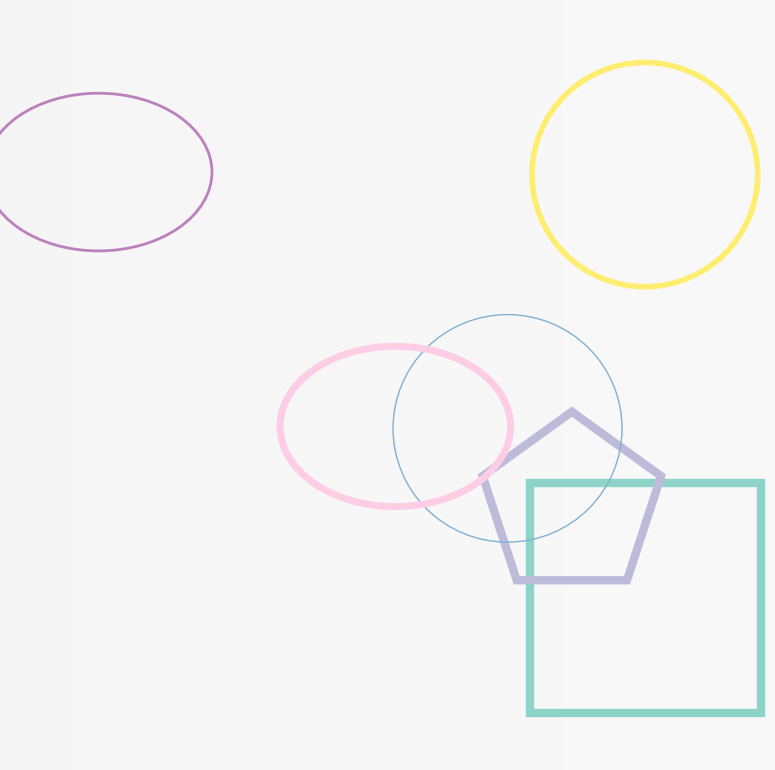[{"shape": "square", "thickness": 3, "radius": 0.74, "center": [0.833, 0.223]}, {"shape": "pentagon", "thickness": 3, "radius": 0.61, "center": [0.738, 0.344]}, {"shape": "circle", "thickness": 0.5, "radius": 0.74, "center": [0.655, 0.444]}, {"shape": "oval", "thickness": 2.5, "radius": 0.74, "center": [0.51, 0.446]}, {"shape": "oval", "thickness": 1, "radius": 0.73, "center": [0.127, 0.777]}, {"shape": "circle", "thickness": 2, "radius": 0.73, "center": [0.832, 0.773]}]